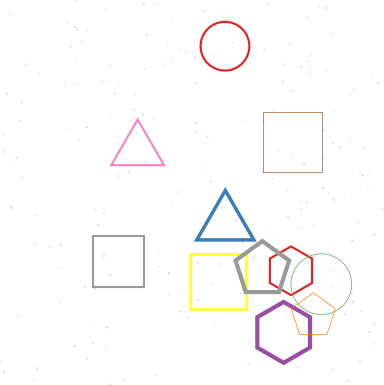[{"shape": "hexagon", "thickness": 1.5, "radius": 0.32, "center": [0.756, 0.297]}, {"shape": "circle", "thickness": 1.5, "radius": 0.32, "center": [0.584, 0.88]}, {"shape": "triangle", "thickness": 2.5, "radius": 0.43, "center": [0.585, 0.42]}, {"shape": "circle", "thickness": 0.5, "radius": 0.4, "center": [0.835, 0.262]}, {"shape": "hexagon", "thickness": 3, "radius": 0.4, "center": [0.737, 0.137]}, {"shape": "pentagon", "thickness": 0.5, "radius": 0.3, "center": [0.814, 0.18]}, {"shape": "square", "thickness": 2, "radius": 0.36, "center": [0.566, 0.268]}, {"shape": "square", "thickness": 0.5, "radius": 0.39, "center": [0.76, 0.631]}, {"shape": "triangle", "thickness": 1.5, "radius": 0.4, "center": [0.358, 0.611]}, {"shape": "square", "thickness": 1.5, "radius": 0.33, "center": [0.308, 0.321]}, {"shape": "pentagon", "thickness": 3, "radius": 0.37, "center": [0.681, 0.301]}]